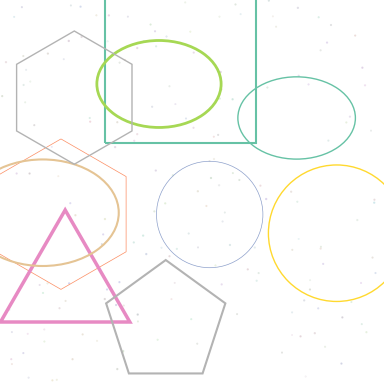[{"shape": "square", "thickness": 1.5, "radius": 0.98, "center": [0.469, 0.825]}, {"shape": "oval", "thickness": 1, "radius": 0.76, "center": [0.77, 0.694]}, {"shape": "hexagon", "thickness": 0.5, "radius": 0.98, "center": [0.158, 0.444]}, {"shape": "circle", "thickness": 0.5, "radius": 0.69, "center": [0.545, 0.443]}, {"shape": "triangle", "thickness": 2.5, "radius": 0.97, "center": [0.169, 0.261]}, {"shape": "oval", "thickness": 2, "radius": 0.81, "center": [0.413, 0.782]}, {"shape": "circle", "thickness": 1, "radius": 0.89, "center": [0.874, 0.394]}, {"shape": "oval", "thickness": 1.5, "radius": 0.99, "center": [0.111, 0.447]}, {"shape": "hexagon", "thickness": 1, "radius": 0.87, "center": [0.193, 0.746]}, {"shape": "pentagon", "thickness": 1.5, "radius": 0.81, "center": [0.43, 0.162]}]